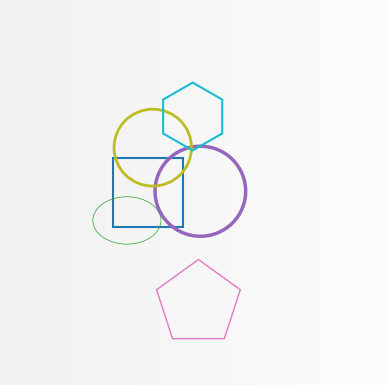[{"shape": "square", "thickness": 1.5, "radius": 0.45, "center": [0.382, 0.501]}, {"shape": "oval", "thickness": 0.5, "radius": 0.44, "center": [0.328, 0.427]}, {"shape": "circle", "thickness": 2.5, "radius": 0.58, "center": [0.517, 0.503]}, {"shape": "pentagon", "thickness": 1, "radius": 0.57, "center": [0.512, 0.212]}, {"shape": "circle", "thickness": 2, "radius": 0.5, "center": [0.394, 0.617]}, {"shape": "hexagon", "thickness": 1.5, "radius": 0.44, "center": [0.497, 0.697]}]